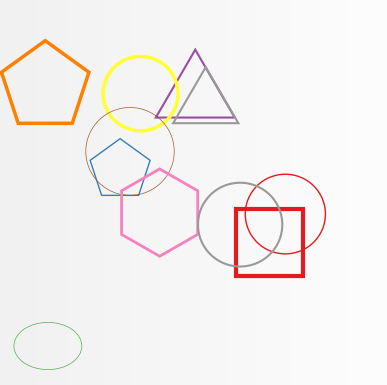[{"shape": "square", "thickness": 3, "radius": 0.43, "center": [0.695, 0.371]}, {"shape": "circle", "thickness": 1, "radius": 0.52, "center": [0.736, 0.444]}, {"shape": "pentagon", "thickness": 1, "radius": 0.41, "center": [0.31, 0.558]}, {"shape": "oval", "thickness": 0.5, "radius": 0.44, "center": [0.124, 0.101]}, {"shape": "triangle", "thickness": 1.5, "radius": 0.59, "center": [0.504, 0.753]}, {"shape": "pentagon", "thickness": 2.5, "radius": 0.59, "center": [0.117, 0.776]}, {"shape": "circle", "thickness": 2.5, "radius": 0.48, "center": [0.363, 0.757]}, {"shape": "circle", "thickness": 0.5, "radius": 0.57, "center": [0.336, 0.607]}, {"shape": "hexagon", "thickness": 2, "radius": 0.57, "center": [0.412, 0.448]}, {"shape": "triangle", "thickness": 1.5, "radius": 0.49, "center": [0.531, 0.729]}, {"shape": "circle", "thickness": 1.5, "radius": 0.54, "center": [0.62, 0.417]}]